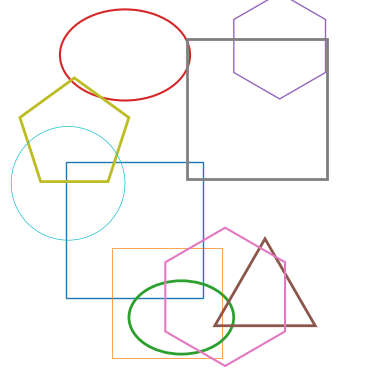[{"shape": "square", "thickness": 1, "radius": 0.89, "center": [0.349, 0.402]}, {"shape": "square", "thickness": 0.5, "radius": 0.71, "center": [0.434, 0.212]}, {"shape": "oval", "thickness": 2, "radius": 0.68, "center": [0.471, 0.175]}, {"shape": "oval", "thickness": 1.5, "radius": 0.85, "center": [0.325, 0.857]}, {"shape": "hexagon", "thickness": 1, "radius": 0.69, "center": [0.726, 0.881]}, {"shape": "triangle", "thickness": 2, "radius": 0.75, "center": [0.688, 0.229]}, {"shape": "hexagon", "thickness": 1.5, "radius": 0.9, "center": [0.585, 0.229]}, {"shape": "square", "thickness": 2, "radius": 0.91, "center": [0.668, 0.718]}, {"shape": "pentagon", "thickness": 2, "radius": 0.74, "center": [0.193, 0.649]}, {"shape": "circle", "thickness": 0.5, "radius": 0.74, "center": [0.177, 0.524]}]